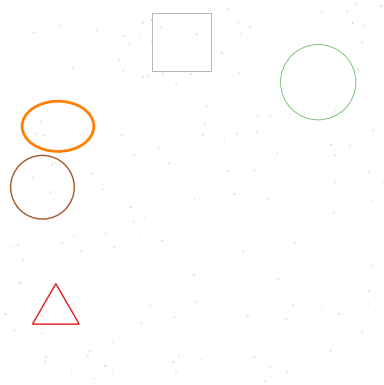[{"shape": "triangle", "thickness": 1, "radius": 0.35, "center": [0.145, 0.193]}, {"shape": "circle", "thickness": 0.5, "radius": 0.49, "center": [0.827, 0.786]}, {"shape": "oval", "thickness": 2, "radius": 0.47, "center": [0.151, 0.672]}, {"shape": "circle", "thickness": 1, "radius": 0.41, "center": [0.11, 0.514]}, {"shape": "square", "thickness": 0.5, "radius": 0.38, "center": [0.471, 0.892]}]